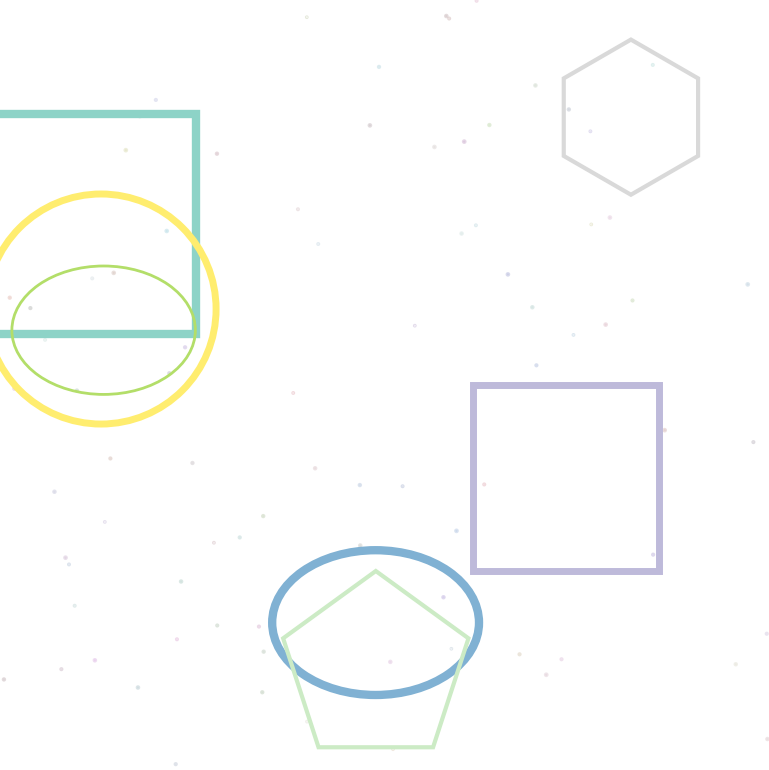[{"shape": "square", "thickness": 3, "radius": 0.71, "center": [0.112, 0.71]}, {"shape": "square", "thickness": 2.5, "radius": 0.6, "center": [0.735, 0.379]}, {"shape": "oval", "thickness": 3, "radius": 0.67, "center": [0.488, 0.191]}, {"shape": "oval", "thickness": 1, "radius": 0.6, "center": [0.135, 0.571]}, {"shape": "hexagon", "thickness": 1.5, "radius": 0.5, "center": [0.819, 0.848]}, {"shape": "pentagon", "thickness": 1.5, "radius": 0.63, "center": [0.488, 0.132]}, {"shape": "circle", "thickness": 2.5, "radius": 0.75, "center": [0.131, 0.599]}]